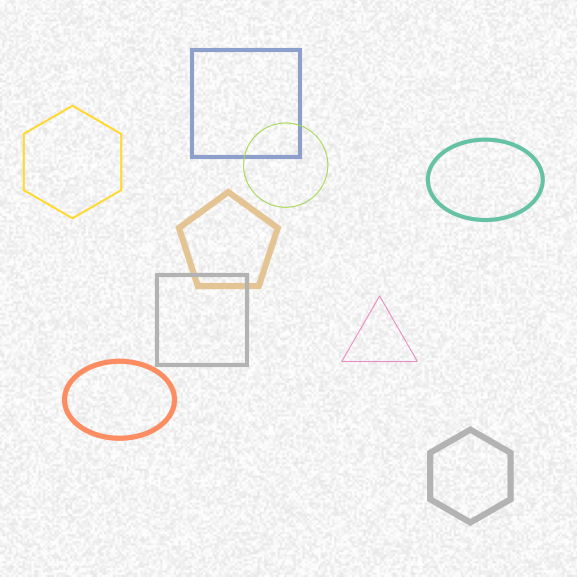[{"shape": "oval", "thickness": 2, "radius": 0.5, "center": [0.84, 0.688]}, {"shape": "oval", "thickness": 2.5, "radius": 0.48, "center": [0.207, 0.307]}, {"shape": "square", "thickness": 2, "radius": 0.46, "center": [0.426, 0.82]}, {"shape": "triangle", "thickness": 0.5, "radius": 0.38, "center": [0.657, 0.411]}, {"shape": "circle", "thickness": 0.5, "radius": 0.36, "center": [0.495, 0.713]}, {"shape": "hexagon", "thickness": 1, "radius": 0.49, "center": [0.126, 0.719]}, {"shape": "pentagon", "thickness": 3, "radius": 0.45, "center": [0.395, 0.577]}, {"shape": "square", "thickness": 2, "radius": 0.39, "center": [0.349, 0.445]}, {"shape": "hexagon", "thickness": 3, "radius": 0.4, "center": [0.814, 0.175]}]